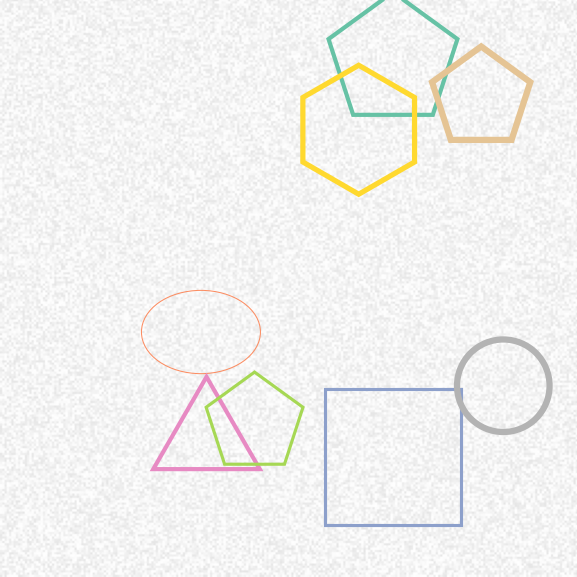[{"shape": "pentagon", "thickness": 2, "radius": 0.59, "center": [0.68, 0.895]}, {"shape": "oval", "thickness": 0.5, "radius": 0.52, "center": [0.348, 0.424]}, {"shape": "square", "thickness": 1.5, "radius": 0.59, "center": [0.68, 0.208]}, {"shape": "triangle", "thickness": 2, "radius": 0.53, "center": [0.358, 0.24]}, {"shape": "pentagon", "thickness": 1.5, "radius": 0.44, "center": [0.441, 0.267]}, {"shape": "hexagon", "thickness": 2.5, "radius": 0.56, "center": [0.621, 0.774]}, {"shape": "pentagon", "thickness": 3, "radius": 0.45, "center": [0.833, 0.829]}, {"shape": "circle", "thickness": 3, "radius": 0.4, "center": [0.871, 0.331]}]